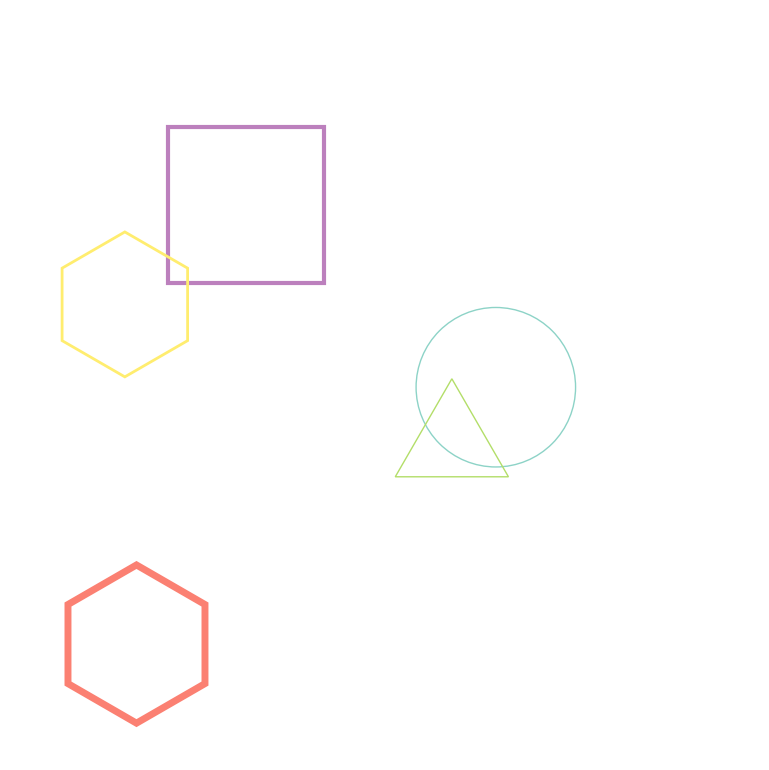[{"shape": "circle", "thickness": 0.5, "radius": 0.52, "center": [0.644, 0.497]}, {"shape": "hexagon", "thickness": 2.5, "radius": 0.51, "center": [0.177, 0.164]}, {"shape": "triangle", "thickness": 0.5, "radius": 0.42, "center": [0.587, 0.423]}, {"shape": "square", "thickness": 1.5, "radius": 0.51, "center": [0.32, 0.734]}, {"shape": "hexagon", "thickness": 1, "radius": 0.47, "center": [0.162, 0.605]}]